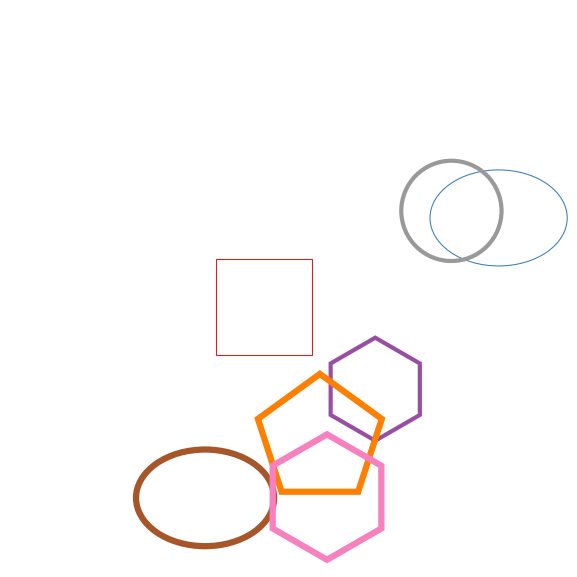[{"shape": "square", "thickness": 0.5, "radius": 0.42, "center": [0.458, 0.468]}, {"shape": "oval", "thickness": 0.5, "radius": 0.59, "center": [0.863, 0.622]}, {"shape": "hexagon", "thickness": 2, "radius": 0.45, "center": [0.65, 0.325]}, {"shape": "pentagon", "thickness": 3, "radius": 0.56, "center": [0.554, 0.239]}, {"shape": "oval", "thickness": 3, "radius": 0.6, "center": [0.355, 0.137]}, {"shape": "hexagon", "thickness": 3, "radius": 0.54, "center": [0.566, 0.138]}, {"shape": "circle", "thickness": 2, "radius": 0.43, "center": [0.782, 0.634]}]